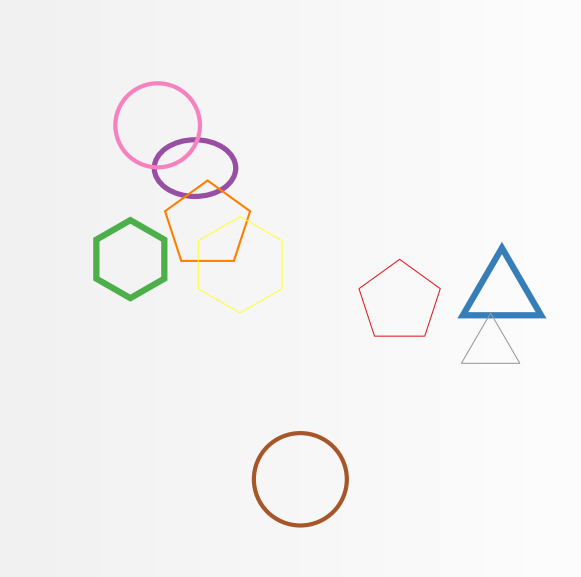[{"shape": "pentagon", "thickness": 0.5, "radius": 0.37, "center": [0.688, 0.477]}, {"shape": "triangle", "thickness": 3, "radius": 0.39, "center": [0.864, 0.492]}, {"shape": "hexagon", "thickness": 3, "radius": 0.34, "center": [0.224, 0.55]}, {"shape": "oval", "thickness": 2.5, "radius": 0.35, "center": [0.335, 0.708]}, {"shape": "pentagon", "thickness": 1, "radius": 0.38, "center": [0.357, 0.61]}, {"shape": "hexagon", "thickness": 0.5, "radius": 0.42, "center": [0.413, 0.541]}, {"shape": "circle", "thickness": 2, "radius": 0.4, "center": [0.517, 0.169]}, {"shape": "circle", "thickness": 2, "radius": 0.36, "center": [0.271, 0.782]}, {"shape": "triangle", "thickness": 0.5, "radius": 0.29, "center": [0.844, 0.399]}]